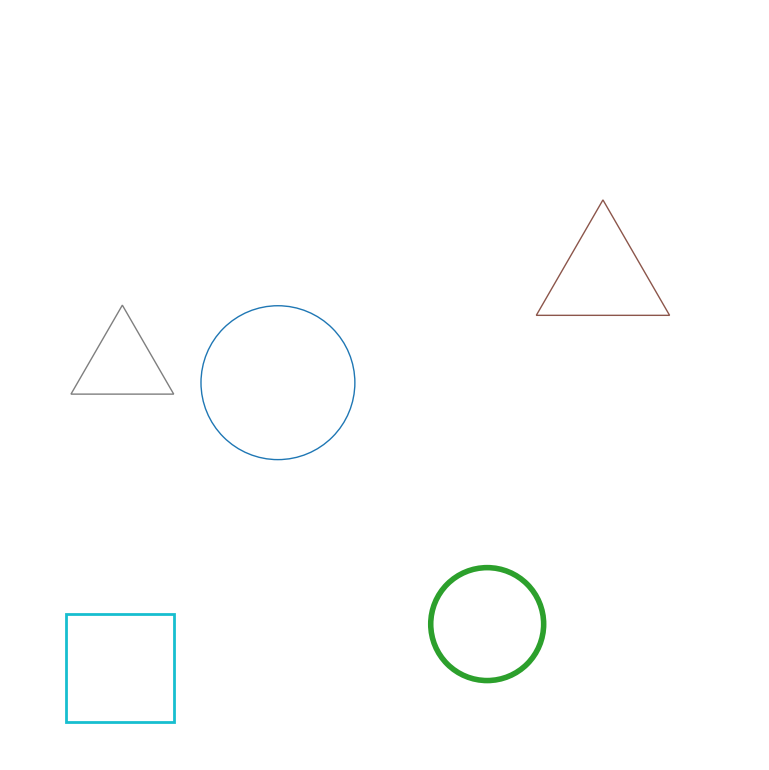[{"shape": "circle", "thickness": 0.5, "radius": 0.5, "center": [0.361, 0.503]}, {"shape": "circle", "thickness": 2, "radius": 0.37, "center": [0.633, 0.189]}, {"shape": "triangle", "thickness": 0.5, "radius": 0.5, "center": [0.783, 0.64]}, {"shape": "triangle", "thickness": 0.5, "radius": 0.39, "center": [0.159, 0.527]}, {"shape": "square", "thickness": 1, "radius": 0.35, "center": [0.155, 0.133]}]